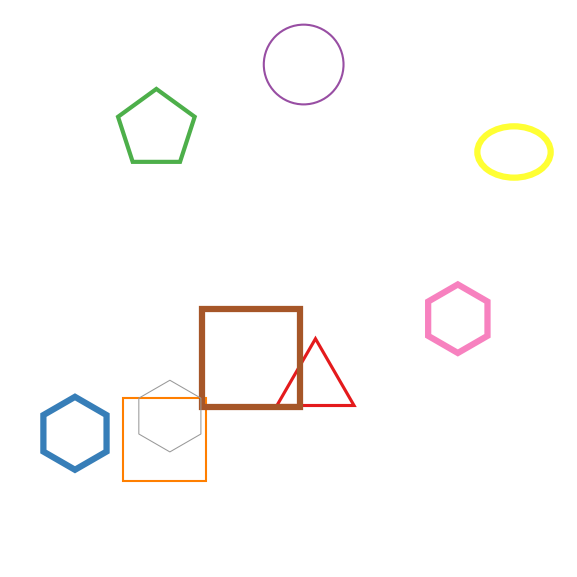[{"shape": "triangle", "thickness": 1.5, "radius": 0.39, "center": [0.546, 0.336]}, {"shape": "hexagon", "thickness": 3, "radius": 0.32, "center": [0.13, 0.249]}, {"shape": "pentagon", "thickness": 2, "radius": 0.35, "center": [0.271, 0.775]}, {"shape": "circle", "thickness": 1, "radius": 0.35, "center": [0.526, 0.887]}, {"shape": "square", "thickness": 1, "radius": 0.36, "center": [0.285, 0.238]}, {"shape": "oval", "thickness": 3, "radius": 0.32, "center": [0.89, 0.736]}, {"shape": "square", "thickness": 3, "radius": 0.43, "center": [0.434, 0.379]}, {"shape": "hexagon", "thickness": 3, "radius": 0.3, "center": [0.793, 0.447]}, {"shape": "hexagon", "thickness": 0.5, "radius": 0.31, "center": [0.294, 0.279]}]